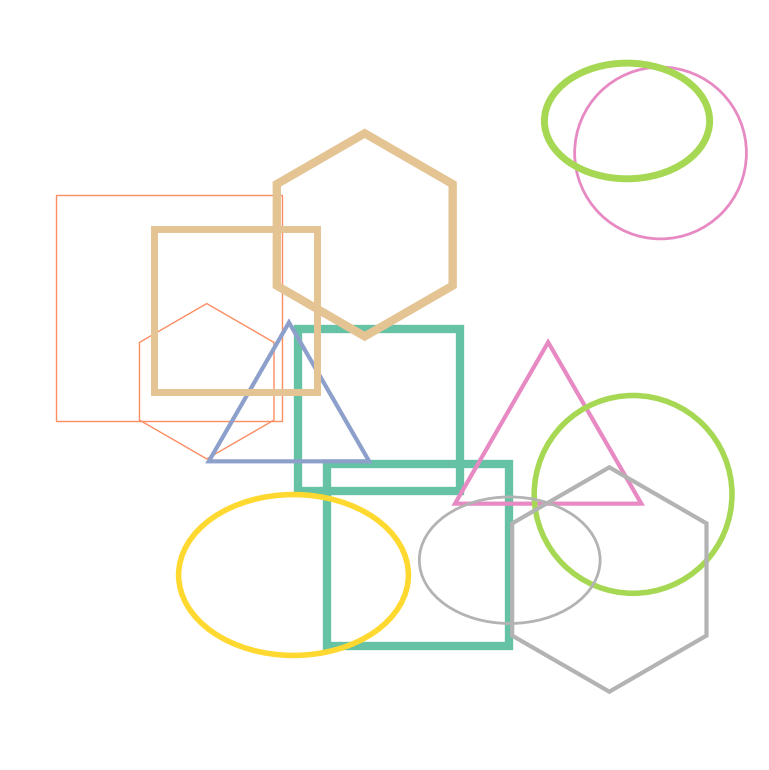[{"shape": "square", "thickness": 3, "radius": 0.53, "center": [0.492, 0.468]}, {"shape": "square", "thickness": 3, "radius": 0.59, "center": [0.543, 0.279]}, {"shape": "hexagon", "thickness": 0.5, "radius": 0.5, "center": [0.268, 0.505]}, {"shape": "square", "thickness": 0.5, "radius": 0.73, "center": [0.22, 0.6]}, {"shape": "triangle", "thickness": 1.5, "radius": 0.6, "center": [0.375, 0.461]}, {"shape": "triangle", "thickness": 1.5, "radius": 0.7, "center": [0.712, 0.416]}, {"shape": "circle", "thickness": 1, "radius": 0.56, "center": [0.858, 0.801]}, {"shape": "circle", "thickness": 2, "radius": 0.64, "center": [0.822, 0.358]}, {"shape": "oval", "thickness": 2.5, "radius": 0.54, "center": [0.814, 0.843]}, {"shape": "oval", "thickness": 2, "radius": 0.75, "center": [0.381, 0.253]}, {"shape": "hexagon", "thickness": 3, "radius": 0.66, "center": [0.474, 0.695]}, {"shape": "square", "thickness": 2.5, "radius": 0.53, "center": [0.305, 0.597]}, {"shape": "oval", "thickness": 1, "radius": 0.59, "center": [0.662, 0.272]}, {"shape": "hexagon", "thickness": 1.5, "radius": 0.73, "center": [0.791, 0.247]}]